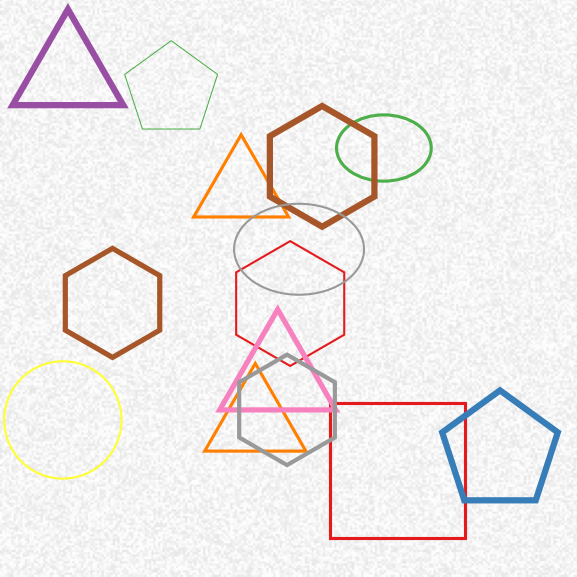[{"shape": "hexagon", "thickness": 1, "radius": 0.54, "center": [0.503, 0.474]}, {"shape": "square", "thickness": 1.5, "radius": 0.58, "center": [0.688, 0.184]}, {"shape": "pentagon", "thickness": 3, "radius": 0.53, "center": [0.866, 0.218]}, {"shape": "oval", "thickness": 1.5, "radius": 0.41, "center": [0.665, 0.743]}, {"shape": "pentagon", "thickness": 0.5, "radius": 0.42, "center": [0.296, 0.844]}, {"shape": "triangle", "thickness": 3, "radius": 0.55, "center": [0.118, 0.872]}, {"shape": "triangle", "thickness": 1.5, "radius": 0.47, "center": [0.418, 0.671]}, {"shape": "triangle", "thickness": 1.5, "radius": 0.51, "center": [0.442, 0.269]}, {"shape": "circle", "thickness": 1, "radius": 0.51, "center": [0.109, 0.272]}, {"shape": "hexagon", "thickness": 2.5, "radius": 0.47, "center": [0.195, 0.475]}, {"shape": "hexagon", "thickness": 3, "radius": 0.52, "center": [0.558, 0.711]}, {"shape": "triangle", "thickness": 2.5, "radius": 0.58, "center": [0.481, 0.347]}, {"shape": "oval", "thickness": 1, "radius": 0.56, "center": [0.518, 0.568]}, {"shape": "hexagon", "thickness": 2, "radius": 0.48, "center": [0.497, 0.289]}]